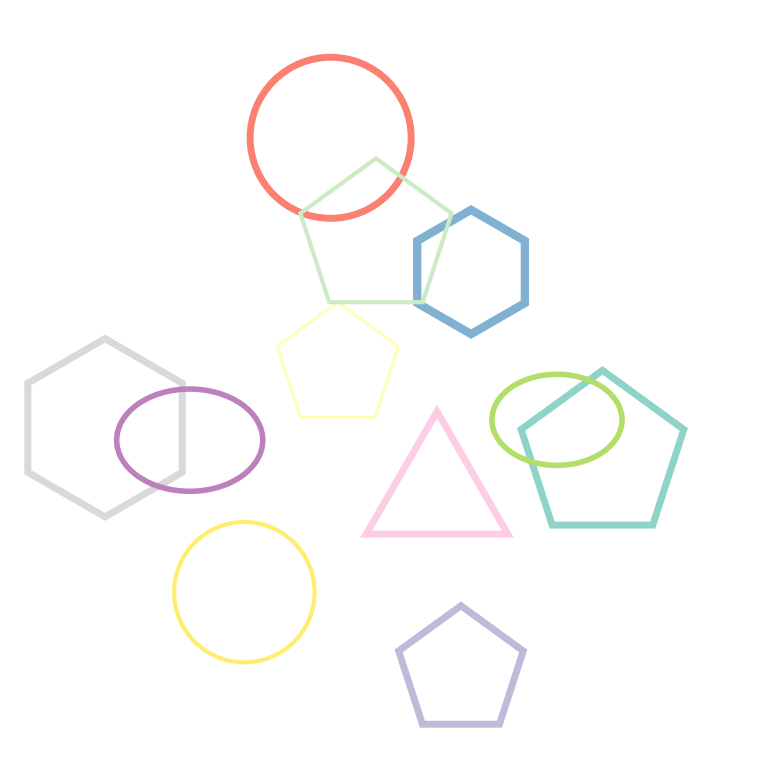[{"shape": "pentagon", "thickness": 2.5, "radius": 0.56, "center": [0.782, 0.408]}, {"shape": "pentagon", "thickness": 1, "radius": 0.41, "center": [0.439, 0.525]}, {"shape": "pentagon", "thickness": 2.5, "radius": 0.43, "center": [0.599, 0.128]}, {"shape": "circle", "thickness": 2.5, "radius": 0.52, "center": [0.429, 0.821]}, {"shape": "hexagon", "thickness": 3, "radius": 0.4, "center": [0.612, 0.647]}, {"shape": "oval", "thickness": 2, "radius": 0.42, "center": [0.723, 0.455]}, {"shape": "triangle", "thickness": 2.5, "radius": 0.53, "center": [0.568, 0.359]}, {"shape": "hexagon", "thickness": 2.5, "radius": 0.58, "center": [0.136, 0.444]}, {"shape": "oval", "thickness": 2, "radius": 0.47, "center": [0.246, 0.428]}, {"shape": "pentagon", "thickness": 1.5, "radius": 0.52, "center": [0.488, 0.691]}, {"shape": "circle", "thickness": 1.5, "radius": 0.46, "center": [0.317, 0.231]}]